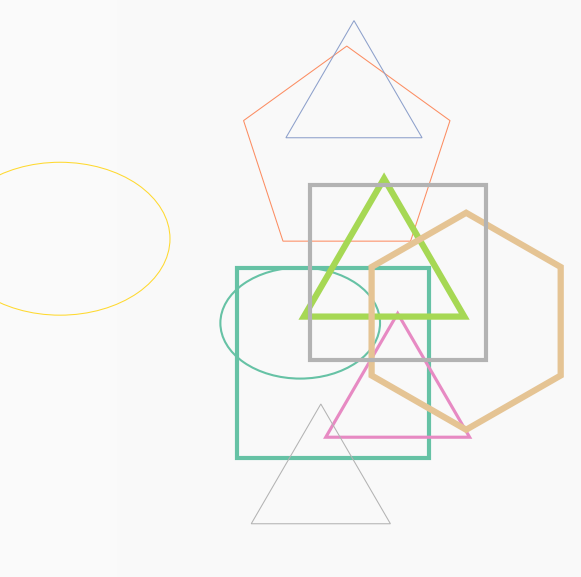[{"shape": "oval", "thickness": 1, "radius": 0.69, "center": [0.516, 0.44]}, {"shape": "square", "thickness": 2, "radius": 0.83, "center": [0.573, 0.37]}, {"shape": "pentagon", "thickness": 0.5, "radius": 0.93, "center": [0.597, 0.733]}, {"shape": "triangle", "thickness": 0.5, "radius": 0.68, "center": [0.609, 0.828]}, {"shape": "triangle", "thickness": 1.5, "radius": 0.71, "center": [0.684, 0.314]}, {"shape": "triangle", "thickness": 3, "radius": 0.8, "center": [0.661, 0.531]}, {"shape": "oval", "thickness": 0.5, "radius": 0.95, "center": [0.103, 0.586]}, {"shape": "hexagon", "thickness": 3, "radius": 0.94, "center": [0.802, 0.443]}, {"shape": "triangle", "thickness": 0.5, "radius": 0.69, "center": [0.552, 0.161]}, {"shape": "square", "thickness": 2, "radius": 0.76, "center": [0.685, 0.527]}]